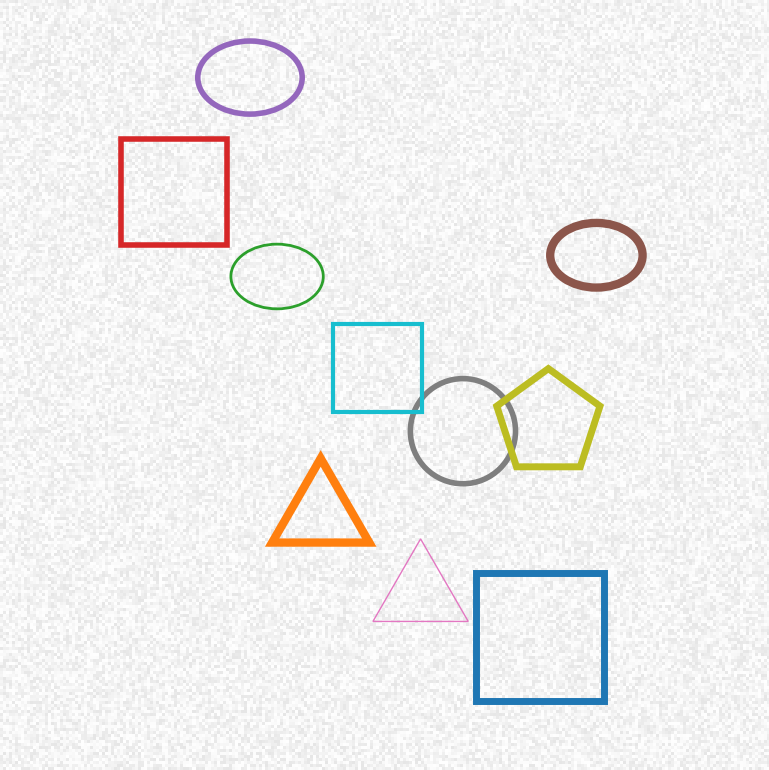[{"shape": "square", "thickness": 2.5, "radius": 0.41, "center": [0.702, 0.173]}, {"shape": "triangle", "thickness": 3, "radius": 0.36, "center": [0.416, 0.332]}, {"shape": "oval", "thickness": 1, "radius": 0.3, "center": [0.36, 0.641]}, {"shape": "square", "thickness": 2, "radius": 0.34, "center": [0.226, 0.751]}, {"shape": "oval", "thickness": 2, "radius": 0.34, "center": [0.325, 0.899]}, {"shape": "oval", "thickness": 3, "radius": 0.3, "center": [0.775, 0.669]}, {"shape": "triangle", "thickness": 0.5, "radius": 0.36, "center": [0.546, 0.229]}, {"shape": "circle", "thickness": 2, "radius": 0.34, "center": [0.601, 0.44]}, {"shape": "pentagon", "thickness": 2.5, "radius": 0.35, "center": [0.712, 0.451]}, {"shape": "square", "thickness": 1.5, "radius": 0.29, "center": [0.491, 0.522]}]